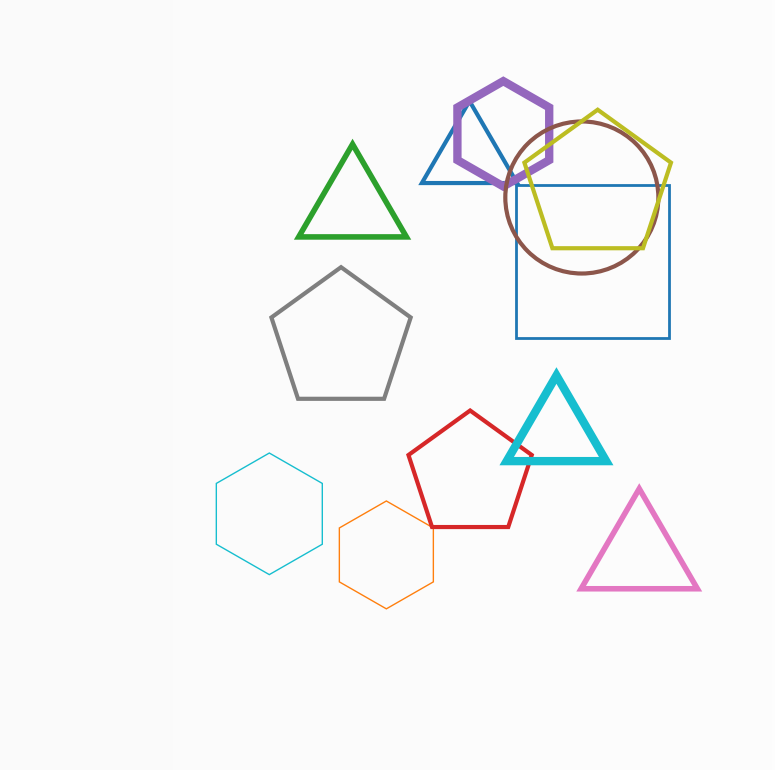[{"shape": "square", "thickness": 1, "radius": 0.5, "center": [0.765, 0.66]}, {"shape": "triangle", "thickness": 1.5, "radius": 0.35, "center": [0.606, 0.798]}, {"shape": "hexagon", "thickness": 0.5, "radius": 0.35, "center": [0.499, 0.279]}, {"shape": "triangle", "thickness": 2, "radius": 0.4, "center": [0.455, 0.732]}, {"shape": "pentagon", "thickness": 1.5, "radius": 0.42, "center": [0.607, 0.383]}, {"shape": "hexagon", "thickness": 3, "radius": 0.34, "center": [0.649, 0.826]}, {"shape": "circle", "thickness": 1.5, "radius": 0.49, "center": [0.751, 0.744]}, {"shape": "triangle", "thickness": 2, "radius": 0.43, "center": [0.825, 0.279]}, {"shape": "pentagon", "thickness": 1.5, "radius": 0.47, "center": [0.44, 0.559]}, {"shape": "pentagon", "thickness": 1.5, "radius": 0.5, "center": [0.771, 0.758]}, {"shape": "hexagon", "thickness": 0.5, "radius": 0.39, "center": [0.347, 0.333]}, {"shape": "triangle", "thickness": 3, "radius": 0.37, "center": [0.718, 0.438]}]